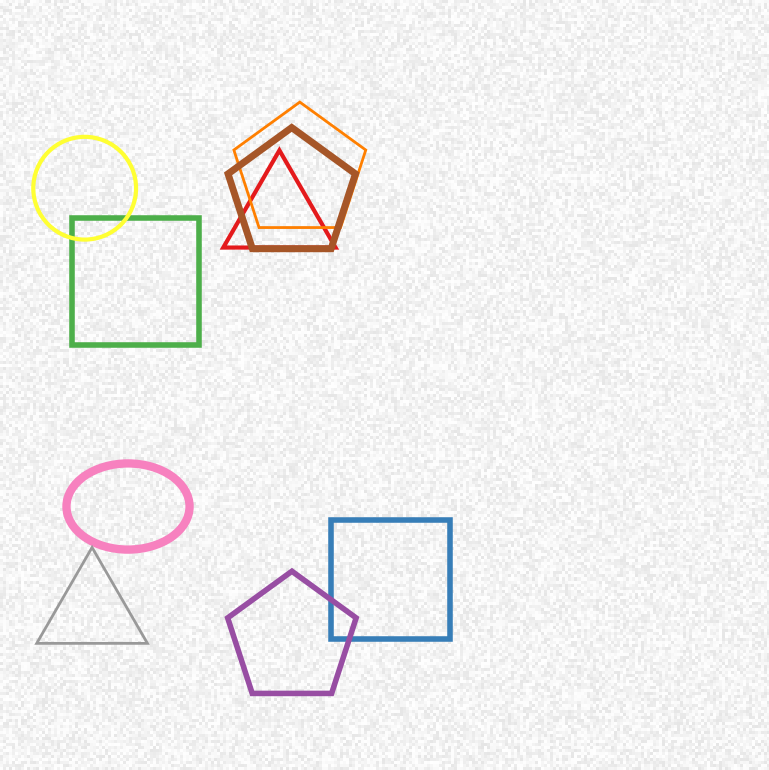[{"shape": "triangle", "thickness": 1.5, "radius": 0.42, "center": [0.363, 0.721]}, {"shape": "square", "thickness": 2, "radius": 0.39, "center": [0.507, 0.248]}, {"shape": "square", "thickness": 2, "radius": 0.41, "center": [0.176, 0.634]}, {"shape": "pentagon", "thickness": 2, "radius": 0.44, "center": [0.379, 0.17]}, {"shape": "pentagon", "thickness": 1, "radius": 0.45, "center": [0.389, 0.777]}, {"shape": "circle", "thickness": 1.5, "radius": 0.33, "center": [0.11, 0.756]}, {"shape": "pentagon", "thickness": 2.5, "radius": 0.43, "center": [0.379, 0.747]}, {"shape": "oval", "thickness": 3, "radius": 0.4, "center": [0.166, 0.342]}, {"shape": "triangle", "thickness": 1, "radius": 0.42, "center": [0.12, 0.206]}]